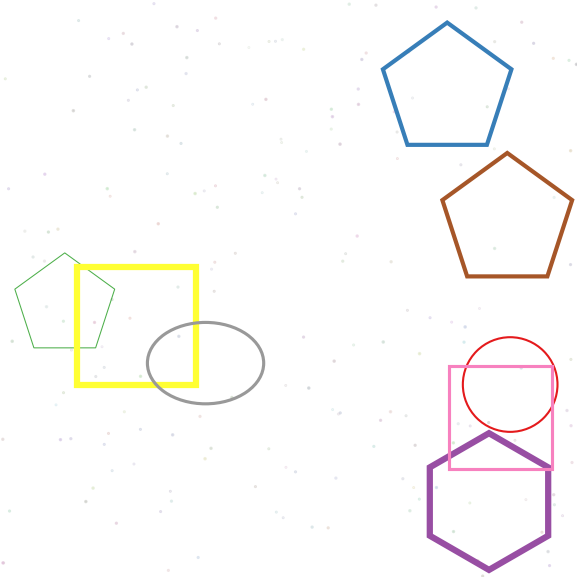[{"shape": "circle", "thickness": 1, "radius": 0.41, "center": [0.883, 0.333]}, {"shape": "pentagon", "thickness": 2, "radius": 0.59, "center": [0.774, 0.843]}, {"shape": "pentagon", "thickness": 0.5, "radius": 0.45, "center": [0.112, 0.47]}, {"shape": "hexagon", "thickness": 3, "radius": 0.59, "center": [0.847, 0.131]}, {"shape": "square", "thickness": 3, "radius": 0.51, "center": [0.236, 0.435]}, {"shape": "pentagon", "thickness": 2, "radius": 0.59, "center": [0.878, 0.616]}, {"shape": "square", "thickness": 1.5, "radius": 0.45, "center": [0.867, 0.277]}, {"shape": "oval", "thickness": 1.5, "radius": 0.5, "center": [0.356, 0.37]}]